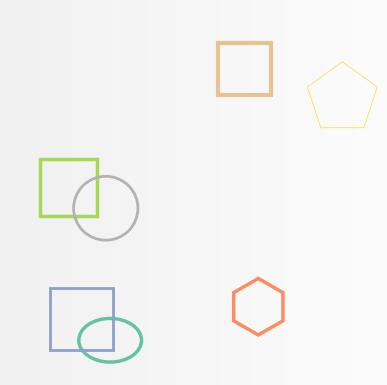[{"shape": "oval", "thickness": 2.5, "radius": 0.4, "center": [0.284, 0.116]}, {"shape": "hexagon", "thickness": 2.5, "radius": 0.37, "center": [0.667, 0.203]}, {"shape": "square", "thickness": 2, "radius": 0.4, "center": [0.211, 0.171]}, {"shape": "square", "thickness": 2.5, "radius": 0.37, "center": [0.177, 0.513]}, {"shape": "pentagon", "thickness": 0.5, "radius": 0.47, "center": [0.883, 0.745]}, {"shape": "square", "thickness": 3, "radius": 0.34, "center": [0.63, 0.821]}, {"shape": "circle", "thickness": 2, "radius": 0.41, "center": [0.273, 0.459]}]